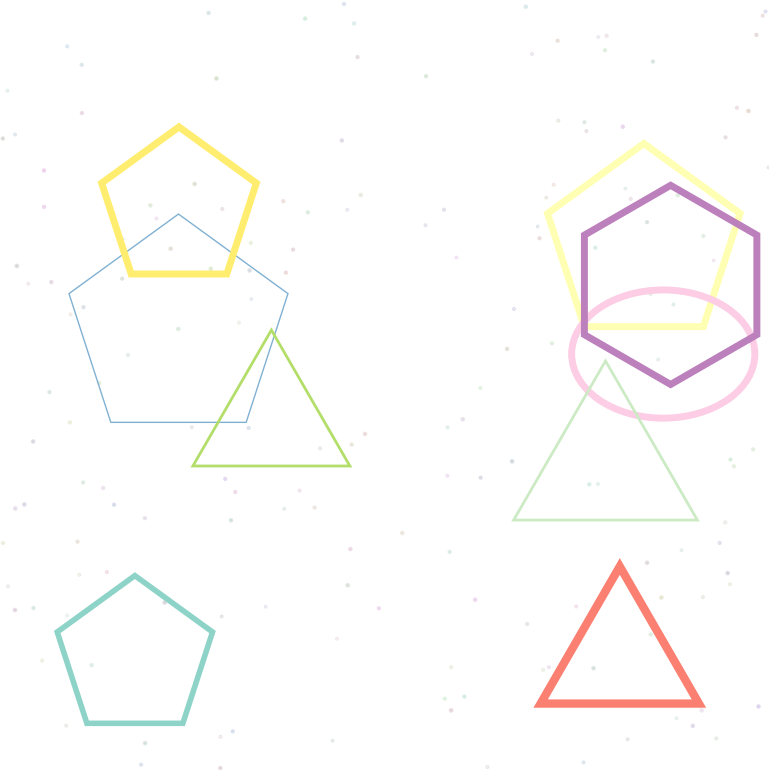[{"shape": "pentagon", "thickness": 2, "radius": 0.53, "center": [0.175, 0.146]}, {"shape": "pentagon", "thickness": 2.5, "radius": 0.66, "center": [0.836, 0.682]}, {"shape": "triangle", "thickness": 3, "radius": 0.59, "center": [0.805, 0.146]}, {"shape": "pentagon", "thickness": 0.5, "radius": 0.75, "center": [0.232, 0.572]}, {"shape": "triangle", "thickness": 1, "radius": 0.59, "center": [0.352, 0.454]}, {"shape": "oval", "thickness": 2.5, "radius": 0.59, "center": [0.861, 0.54]}, {"shape": "hexagon", "thickness": 2.5, "radius": 0.65, "center": [0.871, 0.63]}, {"shape": "triangle", "thickness": 1, "radius": 0.69, "center": [0.786, 0.393]}, {"shape": "pentagon", "thickness": 2.5, "radius": 0.53, "center": [0.232, 0.73]}]